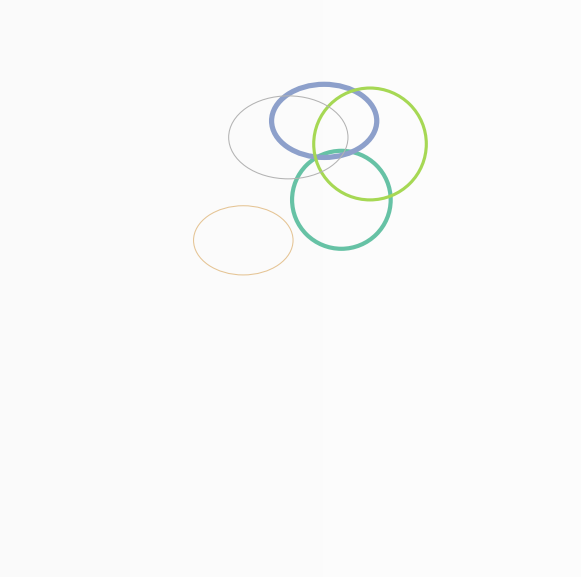[{"shape": "circle", "thickness": 2, "radius": 0.42, "center": [0.587, 0.653]}, {"shape": "oval", "thickness": 2.5, "radius": 0.45, "center": [0.558, 0.79]}, {"shape": "circle", "thickness": 1.5, "radius": 0.48, "center": [0.637, 0.75]}, {"shape": "oval", "thickness": 0.5, "radius": 0.43, "center": [0.419, 0.583]}, {"shape": "oval", "thickness": 0.5, "radius": 0.51, "center": [0.496, 0.761]}]